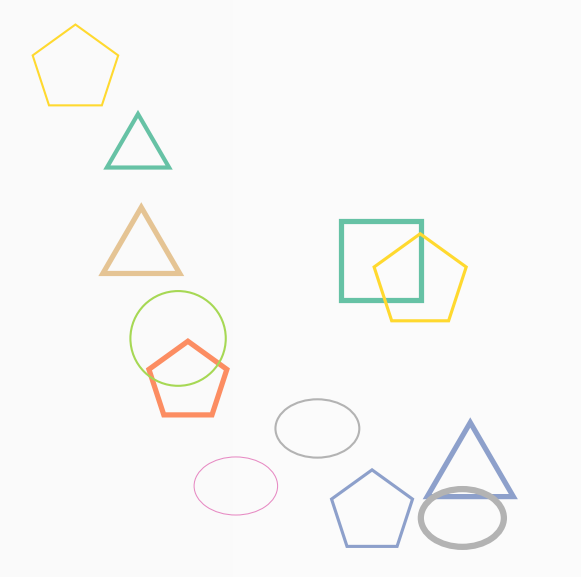[{"shape": "triangle", "thickness": 2, "radius": 0.31, "center": [0.237, 0.74]}, {"shape": "square", "thickness": 2.5, "radius": 0.34, "center": [0.655, 0.548]}, {"shape": "pentagon", "thickness": 2.5, "radius": 0.35, "center": [0.323, 0.338]}, {"shape": "pentagon", "thickness": 1.5, "radius": 0.37, "center": [0.64, 0.112]}, {"shape": "triangle", "thickness": 2.5, "radius": 0.43, "center": [0.809, 0.182]}, {"shape": "oval", "thickness": 0.5, "radius": 0.36, "center": [0.406, 0.158]}, {"shape": "circle", "thickness": 1, "radius": 0.41, "center": [0.306, 0.413]}, {"shape": "pentagon", "thickness": 1, "radius": 0.39, "center": [0.13, 0.879]}, {"shape": "pentagon", "thickness": 1.5, "radius": 0.42, "center": [0.723, 0.511]}, {"shape": "triangle", "thickness": 2.5, "radius": 0.38, "center": [0.243, 0.564]}, {"shape": "oval", "thickness": 3, "radius": 0.36, "center": [0.795, 0.102]}, {"shape": "oval", "thickness": 1, "radius": 0.36, "center": [0.546, 0.257]}]